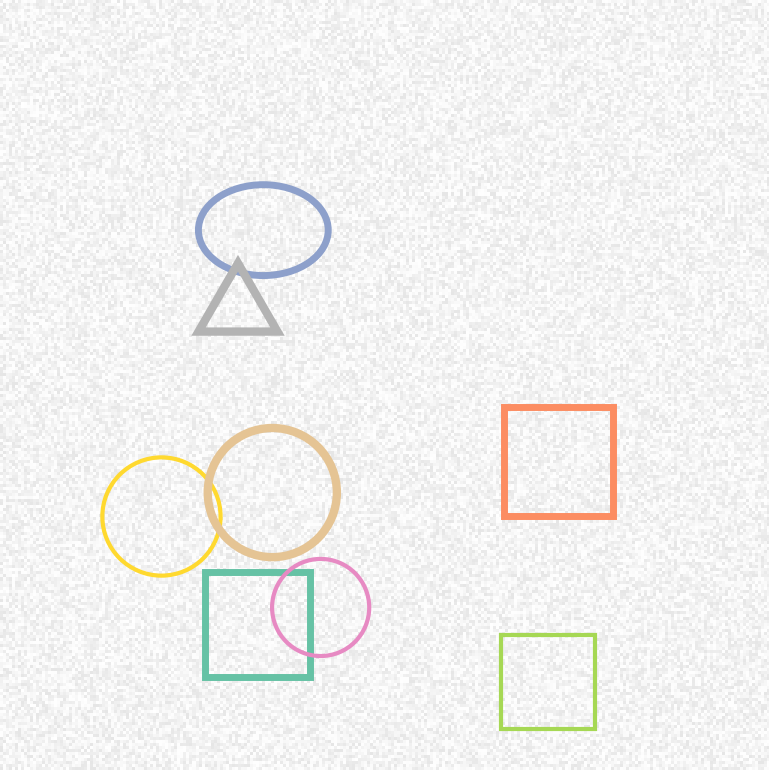[{"shape": "square", "thickness": 2.5, "radius": 0.34, "center": [0.334, 0.189]}, {"shape": "square", "thickness": 2.5, "radius": 0.35, "center": [0.726, 0.4]}, {"shape": "oval", "thickness": 2.5, "radius": 0.42, "center": [0.342, 0.701]}, {"shape": "circle", "thickness": 1.5, "radius": 0.32, "center": [0.416, 0.211]}, {"shape": "square", "thickness": 1.5, "radius": 0.31, "center": [0.712, 0.114]}, {"shape": "circle", "thickness": 1.5, "radius": 0.38, "center": [0.21, 0.329]}, {"shape": "circle", "thickness": 3, "radius": 0.42, "center": [0.354, 0.36]}, {"shape": "triangle", "thickness": 3, "radius": 0.3, "center": [0.309, 0.599]}]